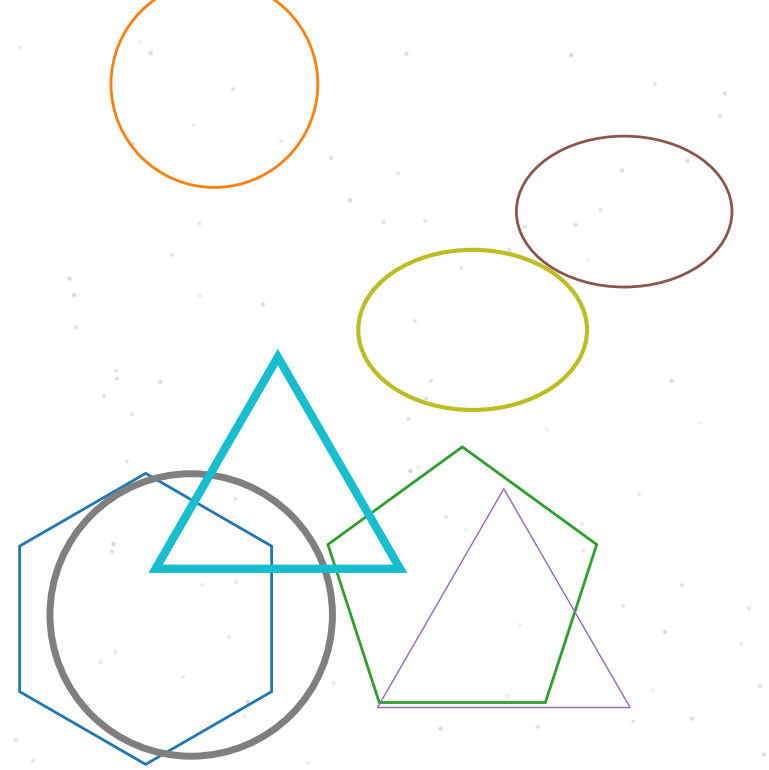[{"shape": "hexagon", "thickness": 1, "radius": 0.94, "center": [0.189, 0.196]}, {"shape": "circle", "thickness": 1, "radius": 0.67, "center": [0.278, 0.891]}, {"shape": "pentagon", "thickness": 1, "radius": 0.92, "center": [0.6, 0.236]}, {"shape": "triangle", "thickness": 0.5, "radius": 0.95, "center": [0.654, 0.176]}, {"shape": "oval", "thickness": 1, "radius": 0.7, "center": [0.811, 0.725]}, {"shape": "circle", "thickness": 2.5, "radius": 0.92, "center": [0.248, 0.201]}, {"shape": "oval", "thickness": 1.5, "radius": 0.74, "center": [0.614, 0.572]}, {"shape": "triangle", "thickness": 3, "radius": 0.92, "center": [0.361, 0.353]}]